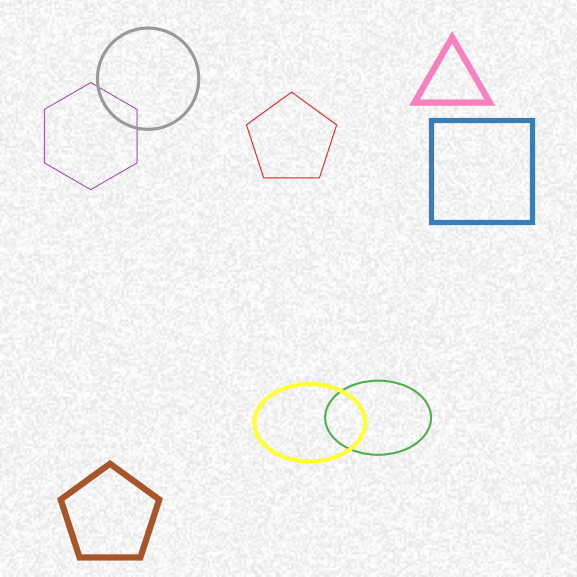[{"shape": "pentagon", "thickness": 0.5, "radius": 0.41, "center": [0.505, 0.758]}, {"shape": "square", "thickness": 2.5, "radius": 0.44, "center": [0.834, 0.703]}, {"shape": "oval", "thickness": 1, "radius": 0.46, "center": [0.655, 0.276]}, {"shape": "hexagon", "thickness": 0.5, "radius": 0.46, "center": [0.157, 0.763]}, {"shape": "oval", "thickness": 2, "radius": 0.48, "center": [0.536, 0.267]}, {"shape": "pentagon", "thickness": 3, "radius": 0.45, "center": [0.19, 0.106]}, {"shape": "triangle", "thickness": 3, "radius": 0.38, "center": [0.783, 0.859]}, {"shape": "circle", "thickness": 1.5, "radius": 0.44, "center": [0.256, 0.863]}]